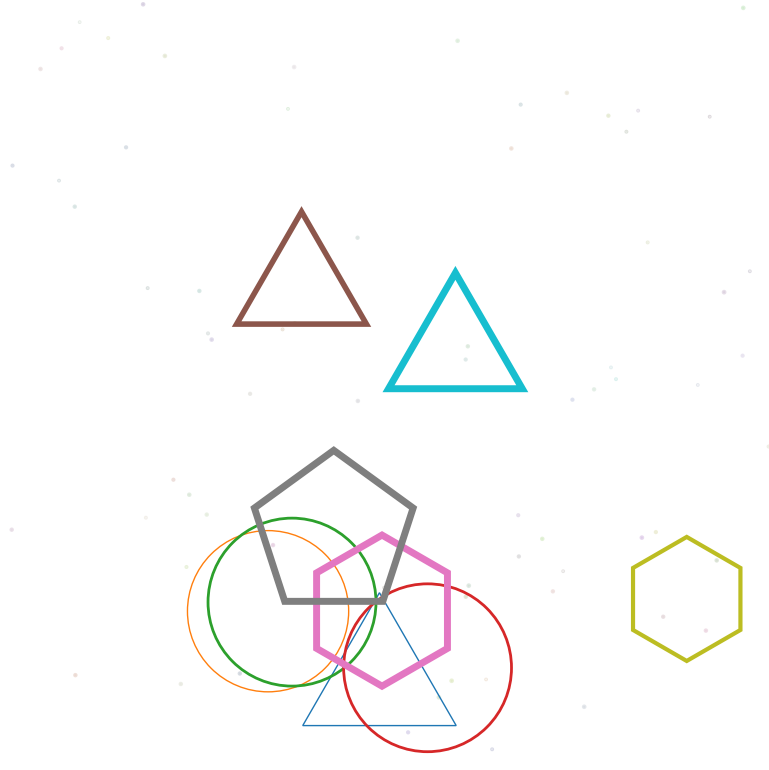[{"shape": "triangle", "thickness": 0.5, "radius": 0.58, "center": [0.493, 0.115]}, {"shape": "circle", "thickness": 0.5, "radius": 0.52, "center": [0.348, 0.206]}, {"shape": "circle", "thickness": 1, "radius": 0.55, "center": [0.379, 0.218]}, {"shape": "circle", "thickness": 1, "radius": 0.55, "center": [0.555, 0.133]}, {"shape": "triangle", "thickness": 2, "radius": 0.49, "center": [0.392, 0.628]}, {"shape": "hexagon", "thickness": 2.5, "radius": 0.49, "center": [0.496, 0.207]}, {"shape": "pentagon", "thickness": 2.5, "radius": 0.54, "center": [0.433, 0.307]}, {"shape": "hexagon", "thickness": 1.5, "radius": 0.4, "center": [0.892, 0.222]}, {"shape": "triangle", "thickness": 2.5, "radius": 0.5, "center": [0.591, 0.545]}]